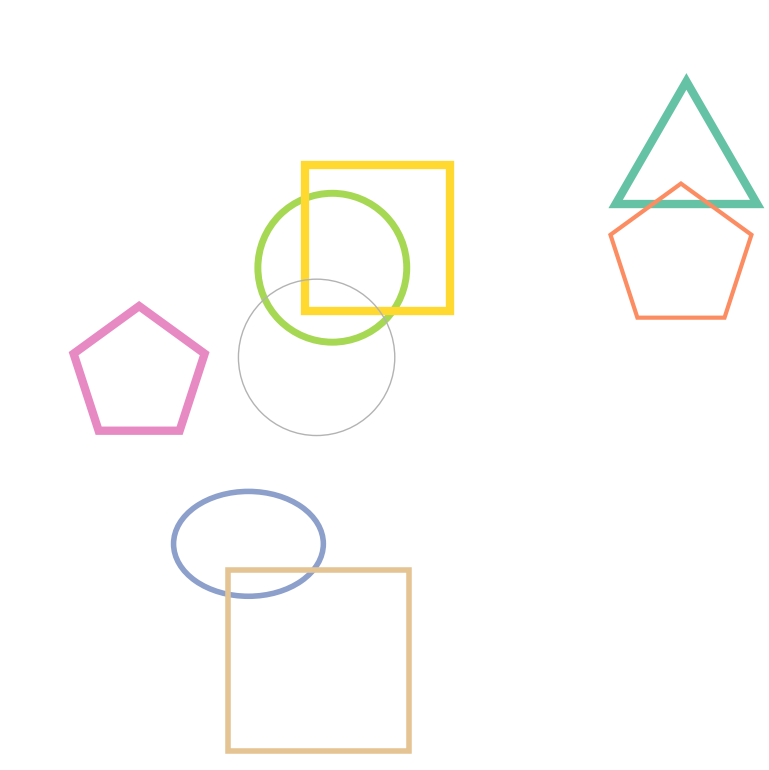[{"shape": "triangle", "thickness": 3, "radius": 0.53, "center": [0.891, 0.788]}, {"shape": "pentagon", "thickness": 1.5, "radius": 0.48, "center": [0.884, 0.665]}, {"shape": "oval", "thickness": 2, "radius": 0.49, "center": [0.323, 0.294]}, {"shape": "pentagon", "thickness": 3, "radius": 0.45, "center": [0.181, 0.513]}, {"shape": "circle", "thickness": 2.5, "radius": 0.48, "center": [0.432, 0.652]}, {"shape": "square", "thickness": 3, "radius": 0.47, "center": [0.49, 0.691]}, {"shape": "square", "thickness": 2, "radius": 0.59, "center": [0.414, 0.142]}, {"shape": "circle", "thickness": 0.5, "radius": 0.51, "center": [0.411, 0.536]}]